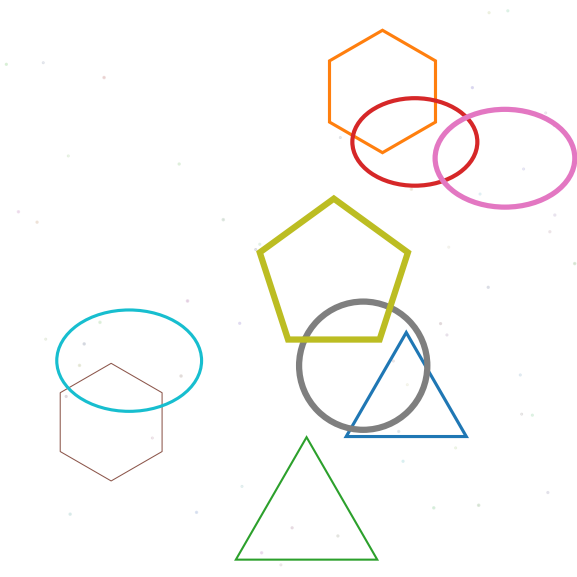[{"shape": "triangle", "thickness": 1.5, "radius": 0.6, "center": [0.703, 0.303]}, {"shape": "hexagon", "thickness": 1.5, "radius": 0.53, "center": [0.662, 0.841]}, {"shape": "triangle", "thickness": 1, "radius": 0.71, "center": [0.531, 0.101]}, {"shape": "oval", "thickness": 2, "radius": 0.54, "center": [0.718, 0.753]}, {"shape": "hexagon", "thickness": 0.5, "radius": 0.51, "center": [0.192, 0.268]}, {"shape": "oval", "thickness": 2.5, "radius": 0.6, "center": [0.874, 0.725]}, {"shape": "circle", "thickness": 3, "radius": 0.56, "center": [0.629, 0.366]}, {"shape": "pentagon", "thickness": 3, "radius": 0.67, "center": [0.578, 0.52]}, {"shape": "oval", "thickness": 1.5, "radius": 0.63, "center": [0.224, 0.375]}]